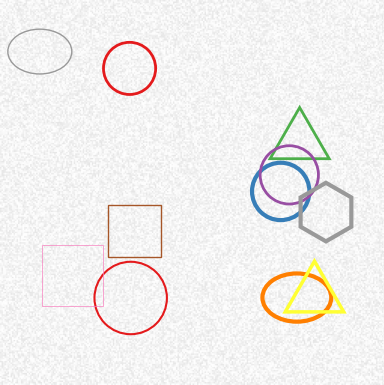[{"shape": "circle", "thickness": 1.5, "radius": 0.47, "center": [0.339, 0.226]}, {"shape": "circle", "thickness": 2, "radius": 0.34, "center": [0.337, 0.822]}, {"shape": "circle", "thickness": 3, "radius": 0.37, "center": [0.729, 0.503]}, {"shape": "triangle", "thickness": 2, "radius": 0.44, "center": [0.778, 0.632]}, {"shape": "circle", "thickness": 2, "radius": 0.38, "center": [0.751, 0.546]}, {"shape": "oval", "thickness": 3, "radius": 0.45, "center": [0.771, 0.227]}, {"shape": "triangle", "thickness": 2.5, "radius": 0.44, "center": [0.817, 0.234]}, {"shape": "square", "thickness": 1, "radius": 0.34, "center": [0.35, 0.4]}, {"shape": "square", "thickness": 0.5, "radius": 0.4, "center": [0.188, 0.284]}, {"shape": "oval", "thickness": 1, "radius": 0.42, "center": [0.103, 0.866]}, {"shape": "hexagon", "thickness": 3, "radius": 0.38, "center": [0.847, 0.449]}]